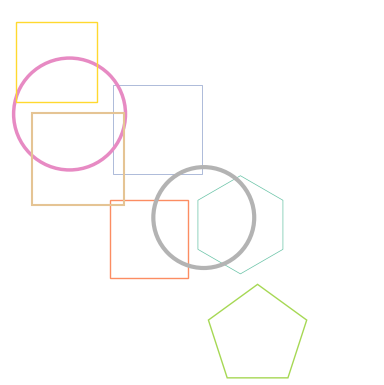[{"shape": "hexagon", "thickness": 0.5, "radius": 0.64, "center": [0.624, 0.416]}, {"shape": "square", "thickness": 1, "radius": 0.51, "center": [0.387, 0.379]}, {"shape": "square", "thickness": 0.5, "radius": 0.58, "center": [0.409, 0.663]}, {"shape": "circle", "thickness": 2.5, "radius": 0.73, "center": [0.181, 0.704]}, {"shape": "pentagon", "thickness": 1, "radius": 0.67, "center": [0.669, 0.127]}, {"shape": "square", "thickness": 1, "radius": 0.52, "center": [0.147, 0.839]}, {"shape": "square", "thickness": 1.5, "radius": 0.6, "center": [0.203, 0.588]}, {"shape": "circle", "thickness": 3, "radius": 0.66, "center": [0.529, 0.435]}]